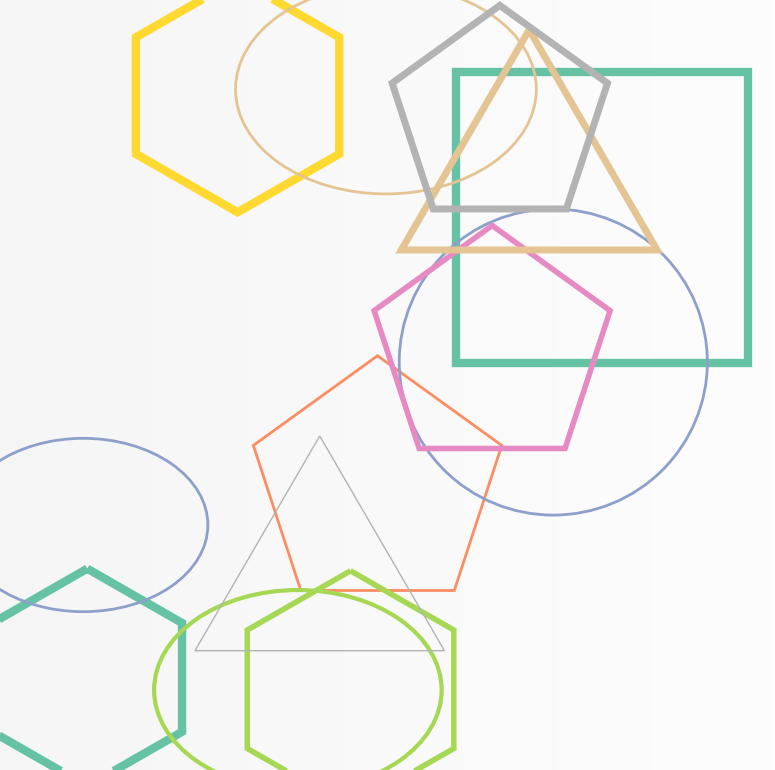[{"shape": "hexagon", "thickness": 3, "radius": 0.71, "center": [0.113, 0.12]}, {"shape": "square", "thickness": 3, "radius": 0.94, "center": [0.777, 0.717]}, {"shape": "pentagon", "thickness": 1, "radius": 0.84, "center": [0.487, 0.369]}, {"shape": "oval", "thickness": 1, "radius": 0.8, "center": [0.107, 0.318]}, {"shape": "circle", "thickness": 1, "radius": 0.99, "center": [0.714, 0.53]}, {"shape": "pentagon", "thickness": 2, "radius": 0.8, "center": [0.635, 0.547]}, {"shape": "hexagon", "thickness": 2, "radius": 0.77, "center": [0.452, 0.105]}, {"shape": "oval", "thickness": 1.5, "radius": 0.93, "center": [0.384, 0.104]}, {"shape": "hexagon", "thickness": 3, "radius": 0.76, "center": [0.307, 0.876]}, {"shape": "triangle", "thickness": 2.5, "radius": 0.95, "center": [0.683, 0.771]}, {"shape": "oval", "thickness": 1, "radius": 0.97, "center": [0.498, 0.884]}, {"shape": "pentagon", "thickness": 2.5, "radius": 0.73, "center": [0.645, 0.847]}, {"shape": "triangle", "thickness": 0.5, "radius": 0.93, "center": [0.413, 0.248]}]